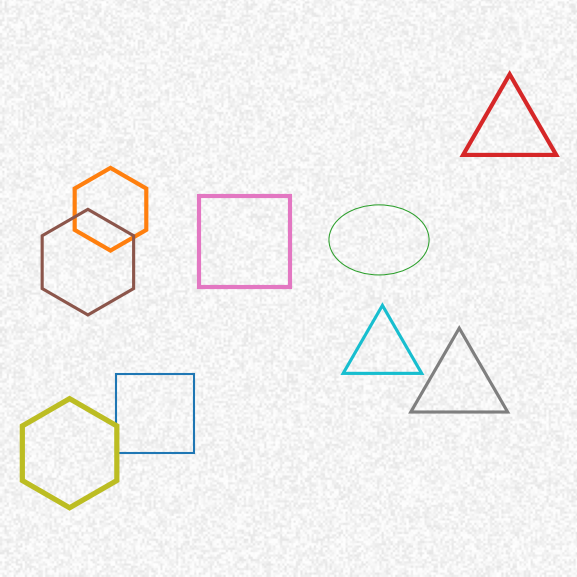[{"shape": "square", "thickness": 1, "radius": 0.34, "center": [0.268, 0.283]}, {"shape": "hexagon", "thickness": 2, "radius": 0.36, "center": [0.191, 0.637]}, {"shape": "oval", "thickness": 0.5, "radius": 0.43, "center": [0.656, 0.584]}, {"shape": "triangle", "thickness": 2, "radius": 0.47, "center": [0.883, 0.777]}, {"shape": "hexagon", "thickness": 1.5, "radius": 0.46, "center": [0.152, 0.545]}, {"shape": "square", "thickness": 2, "radius": 0.39, "center": [0.424, 0.58]}, {"shape": "triangle", "thickness": 1.5, "radius": 0.48, "center": [0.795, 0.334]}, {"shape": "hexagon", "thickness": 2.5, "radius": 0.47, "center": [0.12, 0.214]}, {"shape": "triangle", "thickness": 1.5, "radius": 0.39, "center": [0.662, 0.392]}]